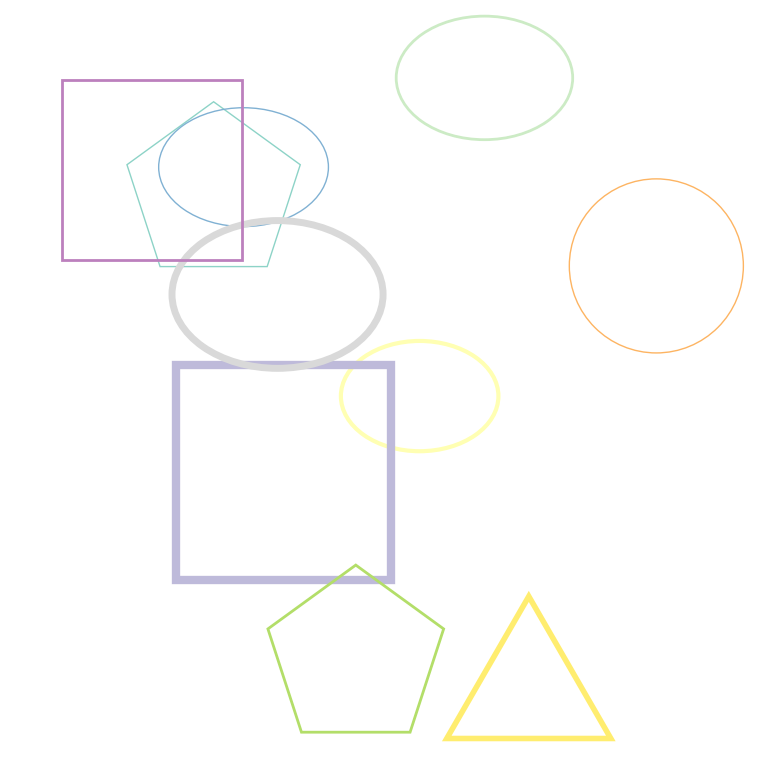[{"shape": "pentagon", "thickness": 0.5, "radius": 0.59, "center": [0.277, 0.75]}, {"shape": "oval", "thickness": 1.5, "radius": 0.51, "center": [0.545, 0.486]}, {"shape": "square", "thickness": 3, "radius": 0.7, "center": [0.368, 0.387]}, {"shape": "oval", "thickness": 0.5, "radius": 0.55, "center": [0.316, 0.783]}, {"shape": "circle", "thickness": 0.5, "radius": 0.57, "center": [0.852, 0.655]}, {"shape": "pentagon", "thickness": 1, "radius": 0.6, "center": [0.462, 0.146]}, {"shape": "oval", "thickness": 2.5, "radius": 0.69, "center": [0.36, 0.618]}, {"shape": "square", "thickness": 1, "radius": 0.58, "center": [0.197, 0.78]}, {"shape": "oval", "thickness": 1, "radius": 0.57, "center": [0.629, 0.899]}, {"shape": "triangle", "thickness": 2, "radius": 0.62, "center": [0.687, 0.102]}]